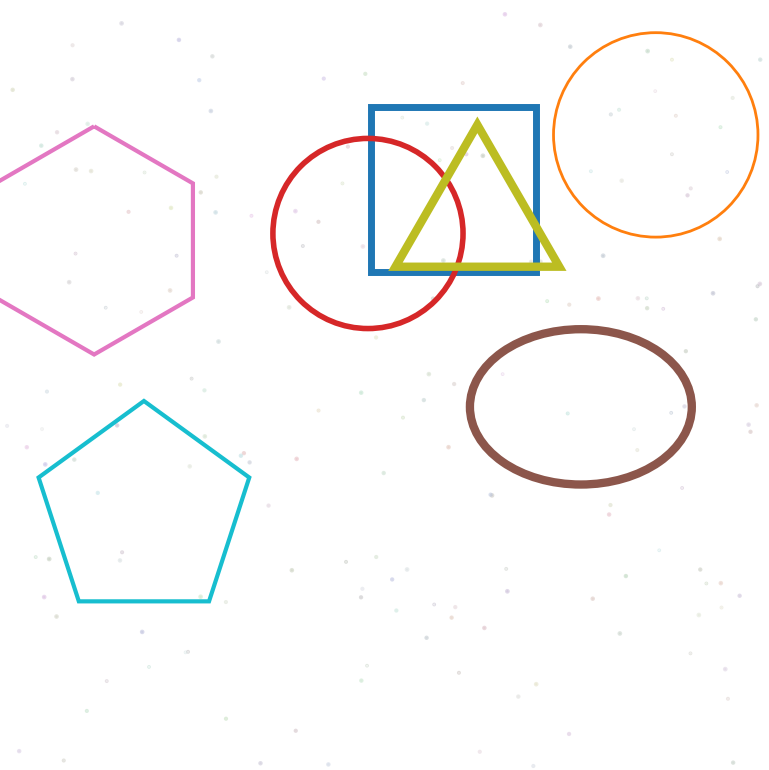[{"shape": "square", "thickness": 2.5, "radius": 0.54, "center": [0.589, 0.753]}, {"shape": "circle", "thickness": 1, "radius": 0.66, "center": [0.852, 0.825]}, {"shape": "circle", "thickness": 2, "radius": 0.62, "center": [0.478, 0.697]}, {"shape": "oval", "thickness": 3, "radius": 0.72, "center": [0.754, 0.472]}, {"shape": "hexagon", "thickness": 1.5, "radius": 0.74, "center": [0.122, 0.688]}, {"shape": "triangle", "thickness": 3, "radius": 0.61, "center": [0.62, 0.715]}, {"shape": "pentagon", "thickness": 1.5, "radius": 0.72, "center": [0.187, 0.335]}]